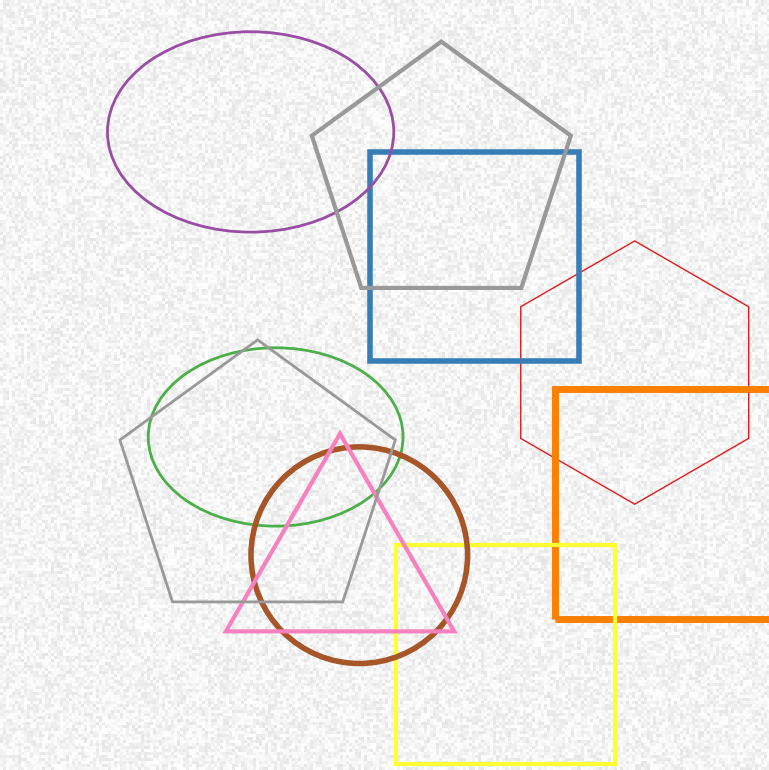[{"shape": "hexagon", "thickness": 0.5, "radius": 0.85, "center": [0.824, 0.516]}, {"shape": "square", "thickness": 2, "radius": 0.68, "center": [0.616, 0.667]}, {"shape": "oval", "thickness": 1, "radius": 0.83, "center": [0.358, 0.433]}, {"shape": "oval", "thickness": 1, "radius": 0.93, "center": [0.325, 0.829]}, {"shape": "square", "thickness": 2.5, "radius": 0.75, "center": [0.87, 0.346]}, {"shape": "square", "thickness": 1.5, "radius": 0.71, "center": [0.657, 0.15]}, {"shape": "circle", "thickness": 2, "radius": 0.7, "center": [0.467, 0.279]}, {"shape": "triangle", "thickness": 1.5, "radius": 0.86, "center": [0.442, 0.266]}, {"shape": "pentagon", "thickness": 1, "radius": 0.94, "center": [0.335, 0.37]}, {"shape": "pentagon", "thickness": 1.5, "radius": 0.88, "center": [0.573, 0.769]}]